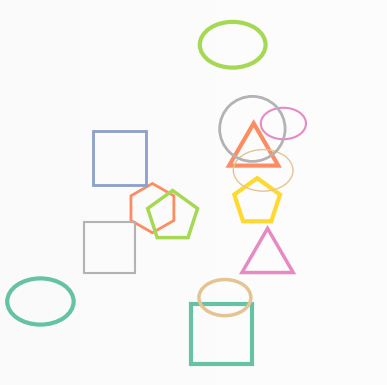[{"shape": "oval", "thickness": 3, "radius": 0.43, "center": [0.104, 0.217]}, {"shape": "square", "thickness": 3, "radius": 0.39, "center": [0.571, 0.132]}, {"shape": "triangle", "thickness": 3, "radius": 0.37, "center": [0.655, 0.607]}, {"shape": "hexagon", "thickness": 2, "radius": 0.32, "center": [0.393, 0.459]}, {"shape": "square", "thickness": 2, "radius": 0.35, "center": [0.309, 0.589]}, {"shape": "triangle", "thickness": 2.5, "radius": 0.38, "center": [0.69, 0.33]}, {"shape": "oval", "thickness": 1.5, "radius": 0.29, "center": [0.731, 0.679]}, {"shape": "oval", "thickness": 3, "radius": 0.42, "center": [0.6, 0.884]}, {"shape": "pentagon", "thickness": 2.5, "radius": 0.34, "center": [0.445, 0.438]}, {"shape": "pentagon", "thickness": 3, "radius": 0.31, "center": [0.664, 0.475]}, {"shape": "oval", "thickness": 2.5, "radius": 0.34, "center": [0.58, 0.227]}, {"shape": "oval", "thickness": 1, "radius": 0.39, "center": [0.679, 0.557]}, {"shape": "circle", "thickness": 2, "radius": 0.42, "center": [0.651, 0.665]}, {"shape": "square", "thickness": 1.5, "radius": 0.33, "center": [0.283, 0.357]}]